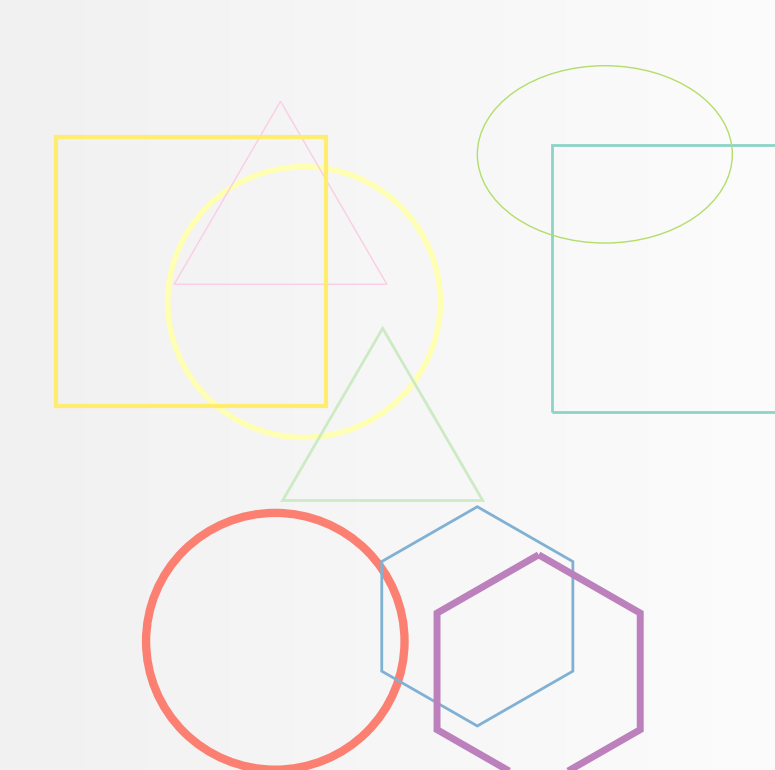[{"shape": "square", "thickness": 1, "radius": 0.87, "center": [0.885, 0.639]}, {"shape": "circle", "thickness": 2, "radius": 0.88, "center": [0.392, 0.608]}, {"shape": "circle", "thickness": 3, "radius": 0.83, "center": [0.355, 0.167]}, {"shape": "hexagon", "thickness": 1, "radius": 0.71, "center": [0.616, 0.2]}, {"shape": "oval", "thickness": 0.5, "radius": 0.82, "center": [0.78, 0.8]}, {"shape": "triangle", "thickness": 0.5, "radius": 0.79, "center": [0.362, 0.71]}, {"shape": "hexagon", "thickness": 2.5, "radius": 0.76, "center": [0.695, 0.128]}, {"shape": "triangle", "thickness": 1, "radius": 0.75, "center": [0.494, 0.425]}, {"shape": "square", "thickness": 1.5, "radius": 0.87, "center": [0.247, 0.648]}]